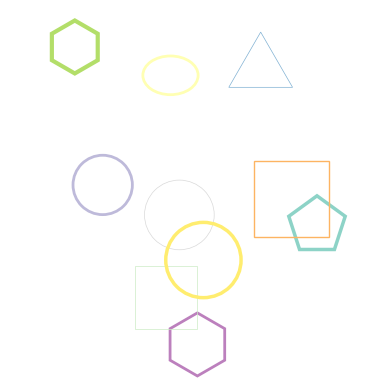[{"shape": "pentagon", "thickness": 2.5, "radius": 0.39, "center": [0.823, 0.414]}, {"shape": "oval", "thickness": 2, "radius": 0.36, "center": [0.443, 0.804]}, {"shape": "circle", "thickness": 2, "radius": 0.39, "center": [0.267, 0.52]}, {"shape": "triangle", "thickness": 0.5, "radius": 0.48, "center": [0.677, 0.821]}, {"shape": "square", "thickness": 1, "radius": 0.49, "center": [0.757, 0.484]}, {"shape": "hexagon", "thickness": 3, "radius": 0.34, "center": [0.194, 0.878]}, {"shape": "circle", "thickness": 0.5, "radius": 0.45, "center": [0.466, 0.442]}, {"shape": "hexagon", "thickness": 2, "radius": 0.41, "center": [0.513, 0.105]}, {"shape": "square", "thickness": 0.5, "radius": 0.41, "center": [0.431, 0.228]}, {"shape": "circle", "thickness": 2.5, "radius": 0.49, "center": [0.528, 0.325]}]